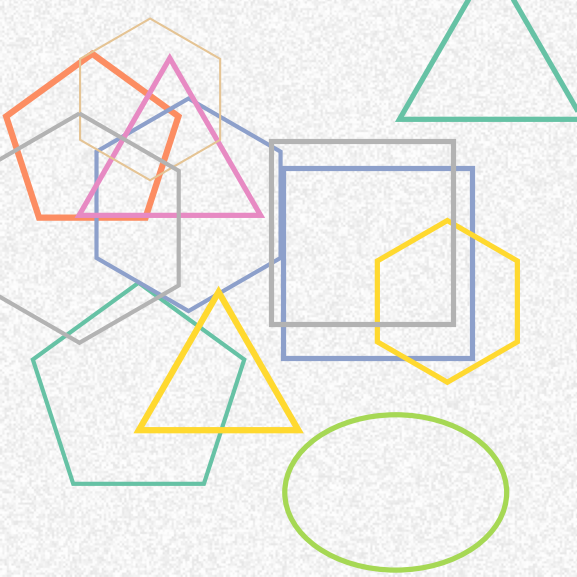[{"shape": "triangle", "thickness": 2.5, "radius": 0.92, "center": [0.85, 0.884]}, {"shape": "pentagon", "thickness": 2, "radius": 0.96, "center": [0.24, 0.317]}, {"shape": "pentagon", "thickness": 3, "radius": 0.78, "center": [0.16, 0.749]}, {"shape": "square", "thickness": 2.5, "radius": 0.82, "center": [0.653, 0.544]}, {"shape": "hexagon", "thickness": 2, "radius": 0.92, "center": [0.326, 0.645]}, {"shape": "triangle", "thickness": 2.5, "radius": 0.91, "center": [0.294, 0.717]}, {"shape": "oval", "thickness": 2.5, "radius": 0.96, "center": [0.685, 0.146]}, {"shape": "triangle", "thickness": 3, "radius": 0.8, "center": [0.379, 0.334]}, {"shape": "hexagon", "thickness": 2.5, "radius": 0.7, "center": [0.775, 0.477]}, {"shape": "hexagon", "thickness": 1, "radius": 0.7, "center": [0.26, 0.827]}, {"shape": "hexagon", "thickness": 2, "radius": 0.99, "center": [0.138, 0.604]}, {"shape": "square", "thickness": 2.5, "radius": 0.79, "center": [0.627, 0.596]}]